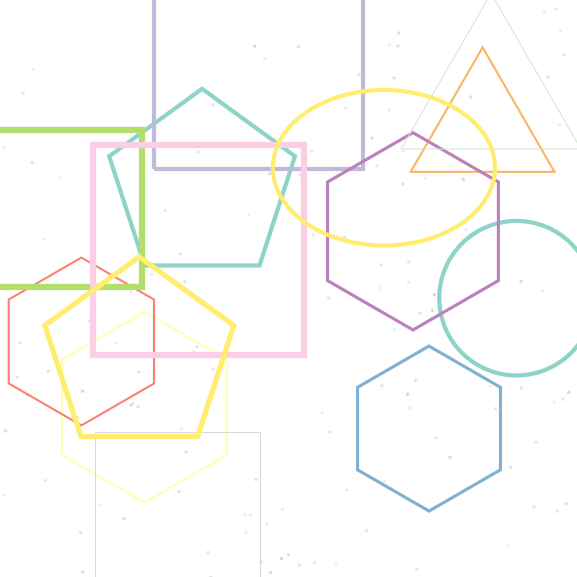[{"shape": "circle", "thickness": 2, "radius": 0.67, "center": [0.894, 0.483]}, {"shape": "pentagon", "thickness": 2, "radius": 0.85, "center": [0.35, 0.676]}, {"shape": "hexagon", "thickness": 1, "radius": 0.83, "center": [0.25, 0.294]}, {"shape": "square", "thickness": 2, "radius": 0.9, "center": [0.448, 0.887]}, {"shape": "hexagon", "thickness": 1, "radius": 0.73, "center": [0.141, 0.408]}, {"shape": "hexagon", "thickness": 1.5, "radius": 0.71, "center": [0.743, 0.257]}, {"shape": "triangle", "thickness": 1, "radius": 0.72, "center": [0.836, 0.773]}, {"shape": "square", "thickness": 3, "radius": 0.68, "center": [0.111, 0.638]}, {"shape": "square", "thickness": 3, "radius": 0.91, "center": [0.344, 0.567]}, {"shape": "square", "thickness": 0.5, "radius": 0.71, "center": [0.308, 0.108]}, {"shape": "hexagon", "thickness": 1.5, "radius": 0.85, "center": [0.715, 0.599]}, {"shape": "triangle", "thickness": 0.5, "radius": 0.9, "center": [0.85, 0.831]}, {"shape": "oval", "thickness": 2, "radius": 0.96, "center": [0.665, 0.709]}, {"shape": "pentagon", "thickness": 2.5, "radius": 0.86, "center": [0.241, 0.383]}]